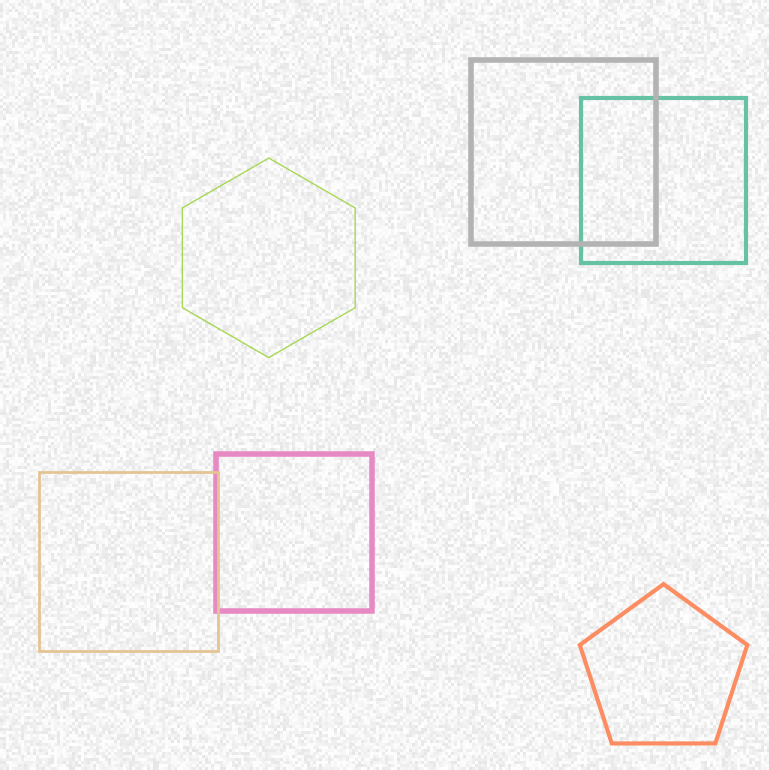[{"shape": "square", "thickness": 1.5, "radius": 0.54, "center": [0.862, 0.766]}, {"shape": "pentagon", "thickness": 1.5, "radius": 0.57, "center": [0.862, 0.127]}, {"shape": "square", "thickness": 2, "radius": 0.51, "center": [0.381, 0.308]}, {"shape": "hexagon", "thickness": 0.5, "radius": 0.65, "center": [0.349, 0.665]}, {"shape": "square", "thickness": 1, "radius": 0.58, "center": [0.167, 0.271]}, {"shape": "square", "thickness": 2, "radius": 0.6, "center": [0.732, 0.803]}]